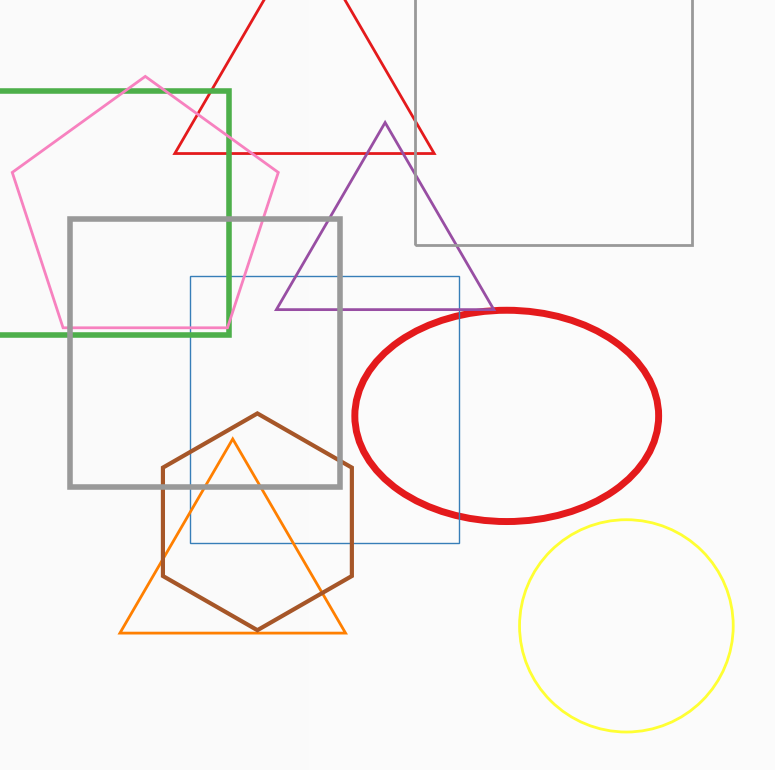[{"shape": "triangle", "thickness": 1, "radius": 0.97, "center": [0.393, 0.897]}, {"shape": "oval", "thickness": 2.5, "radius": 0.98, "center": [0.654, 0.46]}, {"shape": "square", "thickness": 0.5, "radius": 0.87, "center": [0.418, 0.469]}, {"shape": "square", "thickness": 2, "radius": 0.79, "center": [0.138, 0.724]}, {"shape": "triangle", "thickness": 1, "radius": 0.81, "center": [0.497, 0.679]}, {"shape": "triangle", "thickness": 1, "radius": 0.84, "center": [0.3, 0.262]}, {"shape": "circle", "thickness": 1, "radius": 0.69, "center": [0.808, 0.187]}, {"shape": "hexagon", "thickness": 1.5, "radius": 0.7, "center": [0.332, 0.322]}, {"shape": "pentagon", "thickness": 1, "radius": 0.9, "center": [0.187, 0.72]}, {"shape": "square", "thickness": 1, "radius": 0.89, "center": [0.714, 0.861]}, {"shape": "square", "thickness": 2, "radius": 0.87, "center": [0.264, 0.541]}]